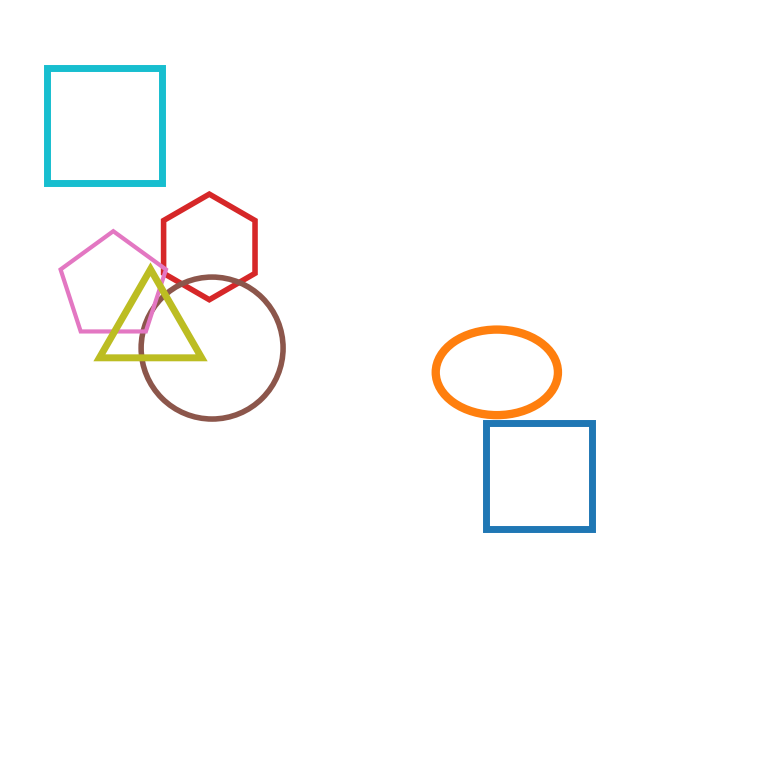[{"shape": "square", "thickness": 2.5, "radius": 0.34, "center": [0.699, 0.382]}, {"shape": "oval", "thickness": 3, "radius": 0.4, "center": [0.645, 0.516]}, {"shape": "hexagon", "thickness": 2, "radius": 0.34, "center": [0.272, 0.679]}, {"shape": "circle", "thickness": 2, "radius": 0.46, "center": [0.275, 0.548]}, {"shape": "pentagon", "thickness": 1.5, "radius": 0.36, "center": [0.147, 0.628]}, {"shape": "triangle", "thickness": 2.5, "radius": 0.38, "center": [0.195, 0.574]}, {"shape": "square", "thickness": 2.5, "radius": 0.37, "center": [0.135, 0.837]}]